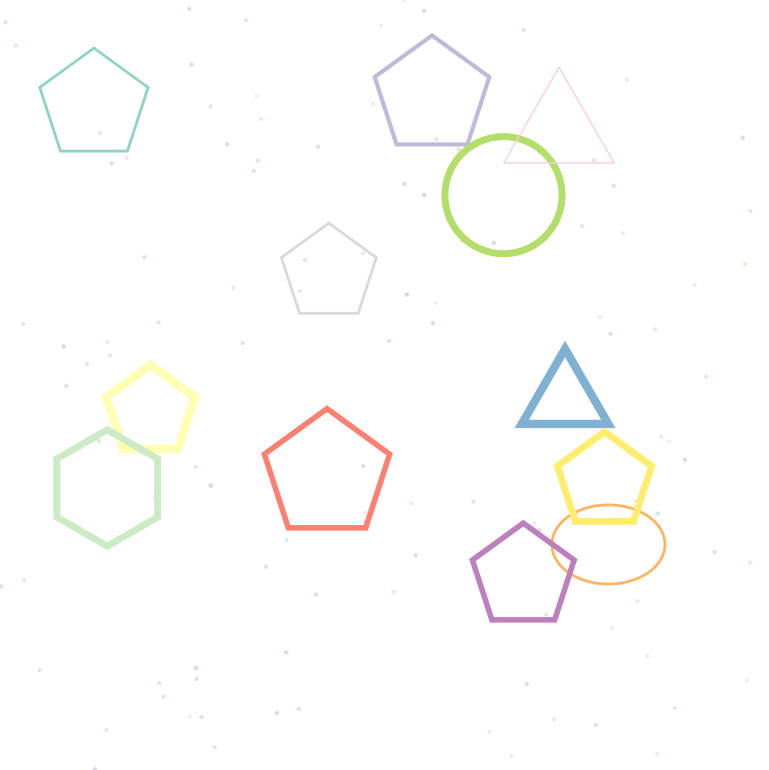[{"shape": "pentagon", "thickness": 1, "radius": 0.37, "center": [0.122, 0.864]}, {"shape": "pentagon", "thickness": 3, "radius": 0.3, "center": [0.196, 0.466]}, {"shape": "pentagon", "thickness": 1.5, "radius": 0.39, "center": [0.561, 0.876]}, {"shape": "pentagon", "thickness": 2, "radius": 0.43, "center": [0.425, 0.384]}, {"shape": "triangle", "thickness": 3, "radius": 0.32, "center": [0.734, 0.482]}, {"shape": "oval", "thickness": 1, "radius": 0.37, "center": [0.79, 0.293]}, {"shape": "circle", "thickness": 2.5, "radius": 0.38, "center": [0.654, 0.747]}, {"shape": "triangle", "thickness": 0.5, "radius": 0.41, "center": [0.726, 0.83]}, {"shape": "pentagon", "thickness": 1, "radius": 0.32, "center": [0.427, 0.645]}, {"shape": "pentagon", "thickness": 2, "radius": 0.35, "center": [0.68, 0.251]}, {"shape": "hexagon", "thickness": 2.5, "radius": 0.38, "center": [0.139, 0.366]}, {"shape": "pentagon", "thickness": 2.5, "radius": 0.32, "center": [0.785, 0.375]}]